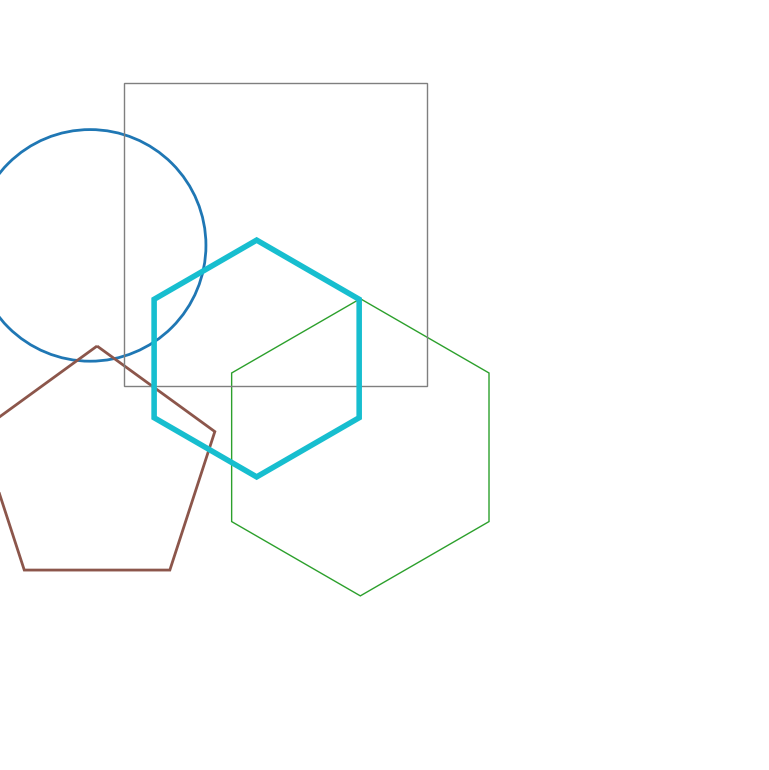[{"shape": "circle", "thickness": 1, "radius": 0.75, "center": [0.117, 0.681]}, {"shape": "hexagon", "thickness": 0.5, "radius": 0.96, "center": [0.468, 0.419]}, {"shape": "pentagon", "thickness": 1, "radius": 0.8, "center": [0.126, 0.39]}, {"shape": "square", "thickness": 0.5, "radius": 0.98, "center": [0.358, 0.695]}, {"shape": "hexagon", "thickness": 2, "radius": 0.77, "center": [0.333, 0.534]}]